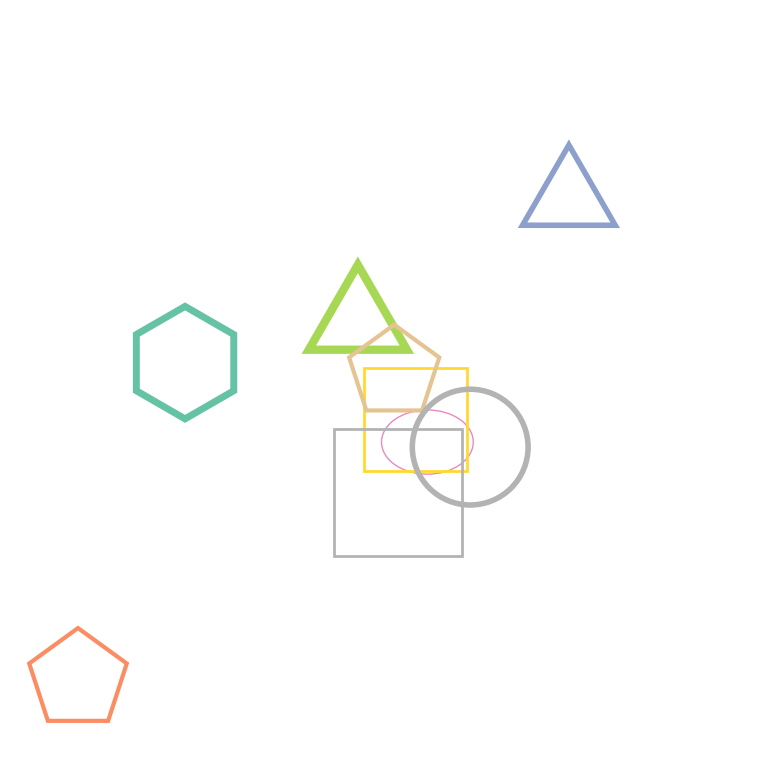[{"shape": "hexagon", "thickness": 2.5, "radius": 0.37, "center": [0.24, 0.529]}, {"shape": "pentagon", "thickness": 1.5, "radius": 0.33, "center": [0.101, 0.118]}, {"shape": "triangle", "thickness": 2, "radius": 0.35, "center": [0.739, 0.742]}, {"shape": "oval", "thickness": 0.5, "radius": 0.3, "center": [0.555, 0.426]}, {"shape": "triangle", "thickness": 3, "radius": 0.37, "center": [0.465, 0.583]}, {"shape": "square", "thickness": 1, "radius": 0.33, "center": [0.539, 0.456]}, {"shape": "pentagon", "thickness": 1.5, "radius": 0.31, "center": [0.512, 0.517]}, {"shape": "square", "thickness": 1, "radius": 0.41, "center": [0.517, 0.36]}, {"shape": "circle", "thickness": 2, "radius": 0.38, "center": [0.611, 0.419]}]